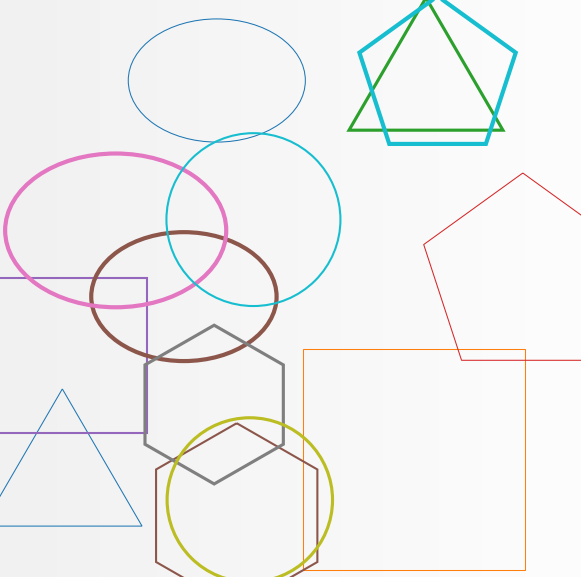[{"shape": "triangle", "thickness": 0.5, "radius": 0.79, "center": [0.107, 0.167]}, {"shape": "oval", "thickness": 0.5, "radius": 0.76, "center": [0.373, 0.86]}, {"shape": "square", "thickness": 0.5, "radius": 0.96, "center": [0.712, 0.203]}, {"shape": "triangle", "thickness": 1.5, "radius": 0.76, "center": [0.733, 0.85]}, {"shape": "pentagon", "thickness": 0.5, "radius": 0.9, "center": [0.899, 0.52]}, {"shape": "square", "thickness": 1, "radius": 0.67, "center": [0.119, 0.383]}, {"shape": "oval", "thickness": 2, "radius": 0.8, "center": [0.316, 0.486]}, {"shape": "hexagon", "thickness": 1, "radius": 0.8, "center": [0.407, 0.106]}, {"shape": "oval", "thickness": 2, "radius": 0.95, "center": [0.199, 0.6]}, {"shape": "hexagon", "thickness": 1.5, "radius": 0.69, "center": [0.368, 0.299]}, {"shape": "circle", "thickness": 1.5, "radius": 0.71, "center": [0.43, 0.133]}, {"shape": "pentagon", "thickness": 2, "radius": 0.71, "center": [0.753, 0.864]}, {"shape": "circle", "thickness": 1, "radius": 0.75, "center": [0.436, 0.619]}]